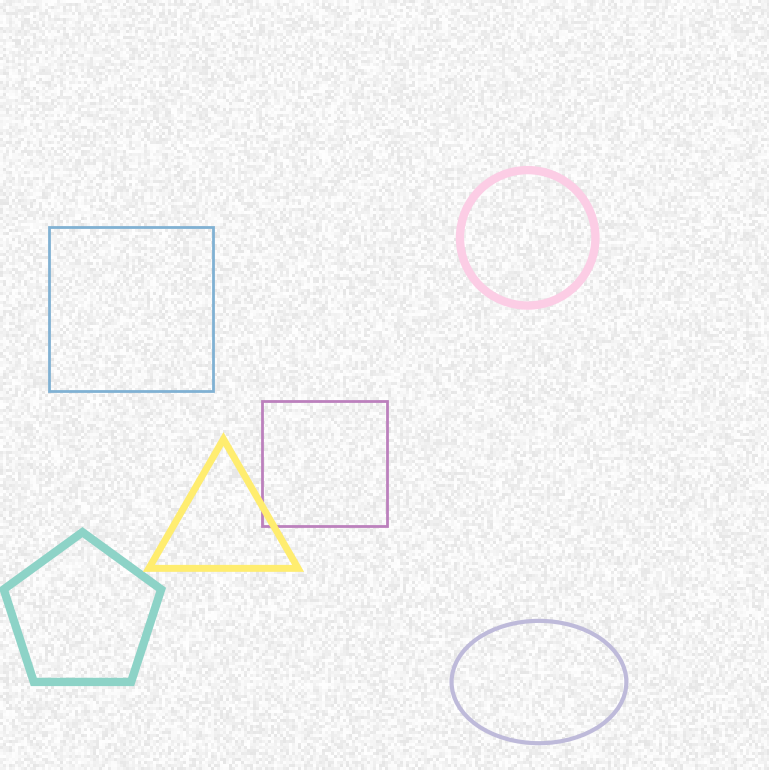[{"shape": "pentagon", "thickness": 3, "radius": 0.54, "center": [0.107, 0.201]}, {"shape": "oval", "thickness": 1.5, "radius": 0.57, "center": [0.7, 0.114]}, {"shape": "square", "thickness": 1, "radius": 0.53, "center": [0.17, 0.599]}, {"shape": "circle", "thickness": 3, "radius": 0.44, "center": [0.685, 0.691]}, {"shape": "square", "thickness": 1, "radius": 0.41, "center": [0.421, 0.398]}, {"shape": "triangle", "thickness": 2.5, "radius": 0.56, "center": [0.29, 0.318]}]